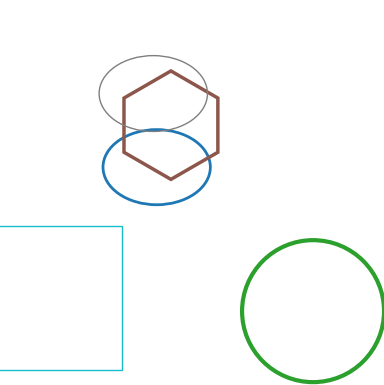[{"shape": "oval", "thickness": 2, "radius": 0.7, "center": [0.407, 0.566]}, {"shape": "circle", "thickness": 3, "radius": 0.92, "center": [0.813, 0.192]}, {"shape": "hexagon", "thickness": 2.5, "radius": 0.7, "center": [0.444, 0.675]}, {"shape": "oval", "thickness": 1, "radius": 0.7, "center": [0.398, 0.757]}, {"shape": "square", "thickness": 1, "radius": 0.93, "center": [0.13, 0.226]}]